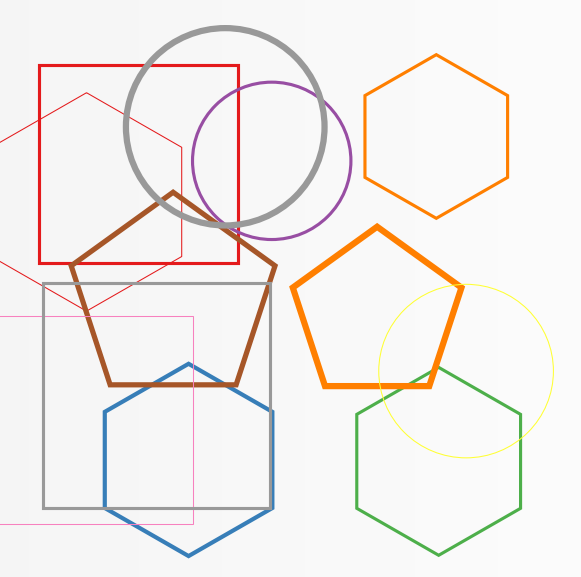[{"shape": "hexagon", "thickness": 0.5, "radius": 0.95, "center": [0.149, 0.649]}, {"shape": "square", "thickness": 1.5, "radius": 0.86, "center": [0.238, 0.715]}, {"shape": "hexagon", "thickness": 2, "radius": 0.83, "center": [0.324, 0.203]}, {"shape": "hexagon", "thickness": 1.5, "radius": 0.81, "center": [0.755, 0.2]}, {"shape": "circle", "thickness": 1.5, "radius": 0.68, "center": [0.467, 0.721]}, {"shape": "hexagon", "thickness": 1.5, "radius": 0.71, "center": [0.751, 0.763]}, {"shape": "pentagon", "thickness": 3, "radius": 0.76, "center": [0.649, 0.454]}, {"shape": "circle", "thickness": 0.5, "radius": 0.75, "center": [0.802, 0.357]}, {"shape": "pentagon", "thickness": 2.5, "radius": 0.92, "center": [0.298, 0.482]}, {"shape": "square", "thickness": 0.5, "radius": 0.9, "center": [0.152, 0.271]}, {"shape": "square", "thickness": 1.5, "radius": 0.98, "center": [0.269, 0.314]}, {"shape": "circle", "thickness": 3, "radius": 0.85, "center": [0.387, 0.78]}]